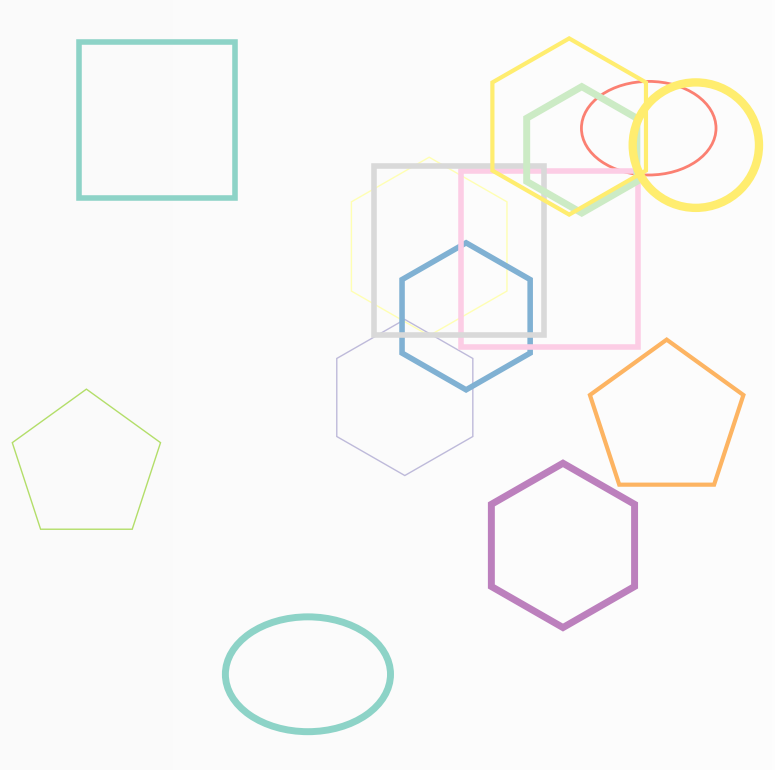[{"shape": "oval", "thickness": 2.5, "radius": 0.53, "center": [0.397, 0.124]}, {"shape": "square", "thickness": 2, "radius": 0.51, "center": [0.203, 0.845]}, {"shape": "hexagon", "thickness": 0.5, "radius": 0.58, "center": [0.554, 0.68]}, {"shape": "hexagon", "thickness": 0.5, "radius": 0.51, "center": [0.522, 0.484]}, {"shape": "oval", "thickness": 1, "radius": 0.43, "center": [0.837, 0.834]}, {"shape": "hexagon", "thickness": 2, "radius": 0.48, "center": [0.601, 0.589]}, {"shape": "pentagon", "thickness": 1.5, "radius": 0.52, "center": [0.86, 0.455]}, {"shape": "pentagon", "thickness": 0.5, "radius": 0.5, "center": [0.111, 0.394]}, {"shape": "square", "thickness": 2, "radius": 0.57, "center": [0.709, 0.664]}, {"shape": "square", "thickness": 2, "radius": 0.55, "center": [0.592, 0.674]}, {"shape": "hexagon", "thickness": 2.5, "radius": 0.53, "center": [0.726, 0.292]}, {"shape": "hexagon", "thickness": 2.5, "radius": 0.41, "center": [0.751, 0.805]}, {"shape": "circle", "thickness": 3, "radius": 0.41, "center": [0.898, 0.812]}, {"shape": "hexagon", "thickness": 1.5, "radius": 0.57, "center": [0.734, 0.836]}]